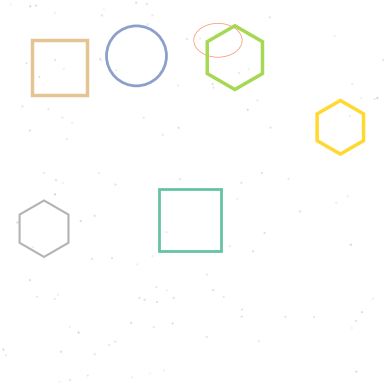[{"shape": "square", "thickness": 2, "radius": 0.4, "center": [0.494, 0.429]}, {"shape": "oval", "thickness": 0.5, "radius": 0.31, "center": [0.566, 0.895]}, {"shape": "circle", "thickness": 2, "radius": 0.39, "center": [0.354, 0.855]}, {"shape": "hexagon", "thickness": 2.5, "radius": 0.41, "center": [0.61, 0.85]}, {"shape": "hexagon", "thickness": 2.5, "radius": 0.35, "center": [0.884, 0.669]}, {"shape": "square", "thickness": 2.5, "radius": 0.36, "center": [0.154, 0.823]}, {"shape": "hexagon", "thickness": 1.5, "radius": 0.37, "center": [0.114, 0.406]}]